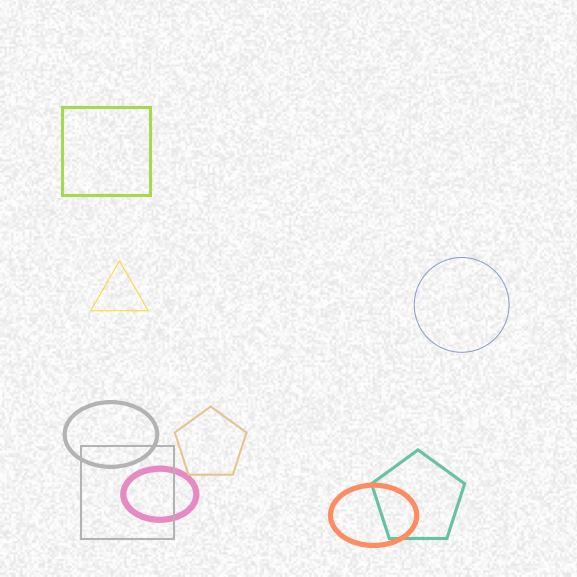[{"shape": "pentagon", "thickness": 1.5, "radius": 0.42, "center": [0.724, 0.135]}, {"shape": "oval", "thickness": 2.5, "radius": 0.37, "center": [0.647, 0.107]}, {"shape": "circle", "thickness": 0.5, "radius": 0.41, "center": [0.799, 0.471]}, {"shape": "oval", "thickness": 3, "radius": 0.32, "center": [0.277, 0.143]}, {"shape": "square", "thickness": 1.5, "radius": 0.38, "center": [0.183, 0.738]}, {"shape": "triangle", "thickness": 0.5, "radius": 0.29, "center": [0.207, 0.49]}, {"shape": "pentagon", "thickness": 1, "radius": 0.33, "center": [0.365, 0.23]}, {"shape": "square", "thickness": 1, "radius": 0.4, "center": [0.221, 0.147]}, {"shape": "oval", "thickness": 2, "radius": 0.4, "center": [0.192, 0.247]}]